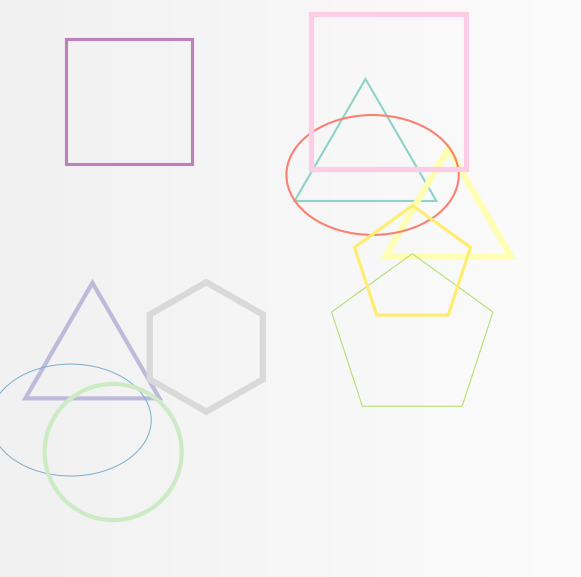[{"shape": "triangle", "thickness": 1, "radius": 0.7, "center": [0.629, 0.722]}, {"shape": "triangle", "thickness": 3, "radius": 0.63, "center": [0.771, 0.617]}, {"shape": "triangle", "thickness": 2, "radius": 0.67, "center": [0.159, 0.376]}, {"shape": "oval", "thickness": 1, "radius": 0.74, "center": [0.641, 0.696]}, {"shape": "oval", "thickness": 0.5, "radius": 0.69, "center": [0.122, 0.272]}, {"shape": "pentagon", "thickness": 0.5, "radius": 0.73, "center": [0.709, 0.414]}, {"shape": "square", "thickness": 2.5, "radius": 0.67, "center": [0.668, 0.841]}, {"shape": "hexagon", "thickness": 3, "radius": 0.56, "center": [0.355, 0.398]}, {"shape": "square", "thickness": 1.5, "radius": 0.54, "center": [0.223, 0.823]}, {"shape": "circle", "thickness": 2, "radius": 0.59, "center": [0.195, 0.216]}, {"shape": "pentagon", "thickness": 1.5, "radius": 0.52, "center": [0.71, 0.538]}]